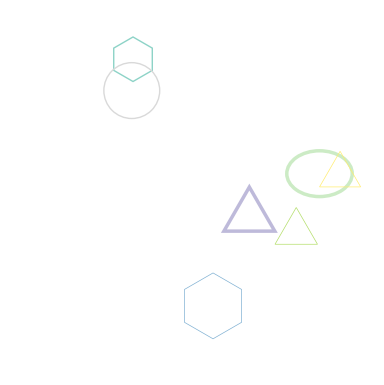[{"shape": "hexagon", "thickness": 1, "radius": 0.29, "center": [0.345, 0.846]}, {"shape": "triangle", "thickness": 2.5, "radius": 0.38, "center": [0.648, 0.438]}, {"shape": "hexagon", "thickness": 0.5, "radius": 0.43, "center": [0.553, 0.206]}, {"shape": "triangle", "thickness": 0.5, "radius": 0.32, "center": [0.769, 0.397]}, {"shape": "circle", "thickness": 1, "radius": 0.36, "center": [0.342, 0.765]}, {"shape": "oval", "thickness": 2.5, "radius": 0.42, "center": [0.83, 0.549]}, {"shape": "triangle", "thickness": 0.5, "radius": 0.31, "center": [0.883, 0.545]}]